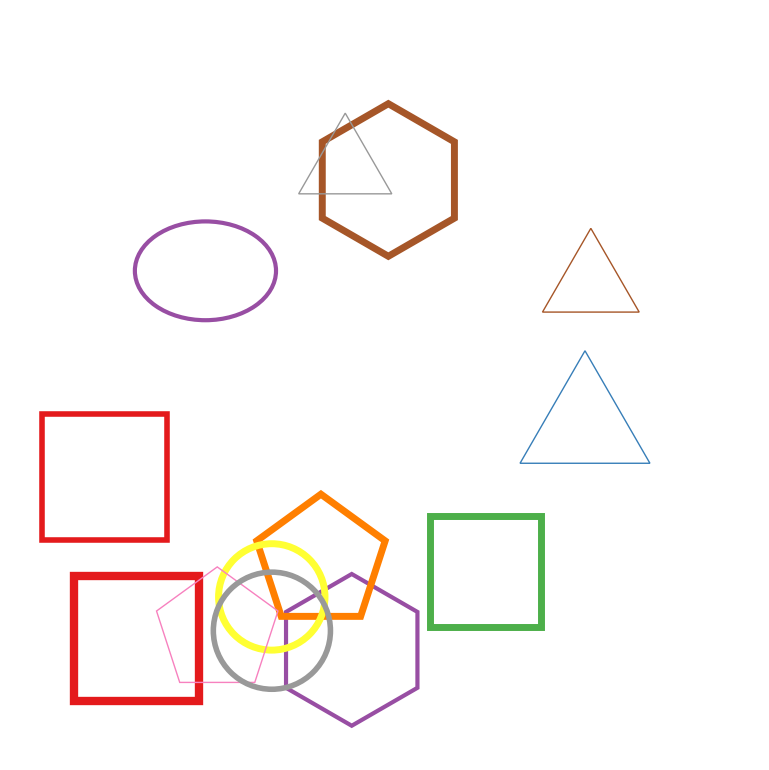[{"shape": "square", "thickness": 3, "radius": 0.4, "center": [0.177, 0.171]}, {"shape": "square", "thickness": 2, "radius": 0.41, "center": [0.136, 0.38]}, {"shape": "triangle", "thickness": 0.5, "radius": 0.49, "center": [0.76, 0.447]}, {"shape": "square", "thickness": 2.5, "radius": 0.36, "center": [0.63, 0.257]}, {"shape": "oval", "thickness": 1.5, "radius": 0.46, "center": [0.267, 0.648]}, {"shape": "hexagon", "thickness": 1.5, "radius": 0.49, "center": [0.457, 0.156]}, {"shape": "pentagon", "thickness": 2.5, "radius": 0.44, "center": [0.417, 0.27]}, {"shape": "circle", "thickness": 2.5, "radius": 0.35, "center": [0.353, 0.225]}, {"shape": "triangle", "thickness": 0.5, "radius": 0.36, "center": [0.767, 0.631]}, {"shape": "hexagon", "thickness": 2.5, "radius": 0.5, "center": [0.504, 0.766]}, {"shape": "pentagon", "thickness": 0.5, "radius": 0.41, "center": [0.282, 0.181]}, {"shape": "triangle", "thickness": 0.5, "radius": 0.35, "center": [0.448, 0.783]}, {"shape": "circle", "thickness": 2, "radius": 0.38, "center": [0.353, 0.181]}]